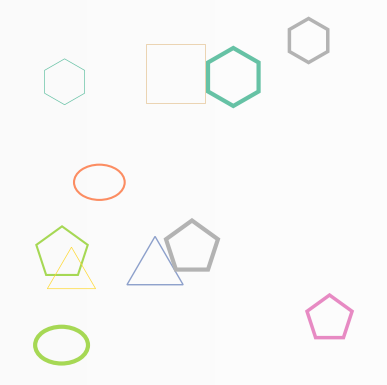[{"shape": "hexagon", "thickness": 3, "radius": 0.38, "center": [0.602, 0.8]}, {"shape": "hexagon", "thickness": 0.5, "radius": 0.3, "center": [0.167, 0.788]}, {"shape": "oval", "thickness": 1.5, "radius": 0.33, "center": [0.256, 0.527]}, {"shape": "triangle", "thickness": 1, "radius": 0.42, "center": [0.4, 0.302]}, {"shape": "pentagon", "thickness": 2.5, "radius": 0.31, "center": [0.85, 0.172]}, {"shape": "pentagon", "thickness": 1.5, "radius": 0.35, "center": [0.16, 0.342]}, {"shape": "oval", "thickness": 3, "radius": 0.34, "center": [0.159, 0.104]}, {"shape": "triangle", "thickness": 0.5, "radius": 0.36, "center": [0.184, 0.286]}, {"shape": "square", "thickness": 0.5, "radius": 0.38, "center": [0.454, 0.809]}, {"shape": "hexagon", "thickness": 2.5, "radius": 0.29, "center": [0.796, 0.895]}, {"shape": "pentagon", "thickness": 3, "radius": 0.35, "center": [0.495, 0.357]}]